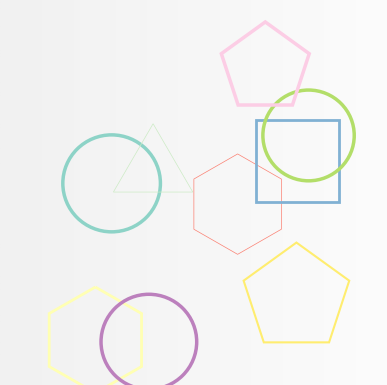[{"shape": "circle", "thickness": 2.5, "radius": 0.63, "center": [0.288, 0.524]}, {"shape": "hexagon", "thickness": 2, "radius": 0.69, "center": [0.246, 0.117]}, {"shape": "hexagon", "thickness": 0.5, "radius": 0.65, "center": [0.613, 0.47]}, {"shape": "square", "thickness": 2, "radius": 0.53, "center": [0.767, 0.581]}, {"shape": "circle", "thickness": 2.5, "radius": 0.59, "center": [0.796, 0.648]}, {"shape": "pentagon", "thickness": 2.5, "radius": 0.6, "center": [0.685, 0.824]}, {"shape": "circle", "thickness": 2.5, "radius": 0.62, "center": [0.384, 0.112]}, {"shape": "triangle", "thickness": 0.5, "radius": 0.59, "center": [0.395, 0.56]}, {"shape": "pentagon", "thickness": 1.5, "radius": 0.72, "center": [0.765, 0.227]}]